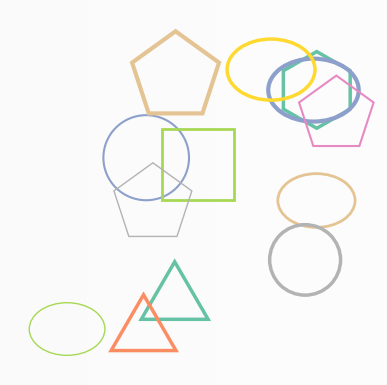[{"shape": "triangle", "thickness": 2.5, "radius": 0.5, "center": [0.451, 0.22]}, {"shape": "hexagon", "thickness": 2.5, "radius": 0.5, "center": [0.817, 0.766]}, {"shape": "triangle", "thickness": 2.5, "radius": 0.48, "center": [0.37, 0.138]}, {"shape": "circle", "thickness": 1.5, "radius": 0.55, "center": [0.377, 0.59]}, {"shape": "oval", "thickness": 3, "radius": 0.58, "center": [0.809, 0.766]}, {"shape": "pentagon", "thickness": 1.5, "radius": 0.51, "center": [0.868, 0.703]}, {"shape": "oval", "thickness": 1, "radius": 0.49, "center": [0.173, 0.145]}, {"shape": "square", "thickness": 2, "radius": 0.46, "center": [0.512, 0.573]}, {"shape": "oval", "thickness": 2.5, "radius": 0.57, "center": [0.699, 0.819]}, {"shape": "pentagon", "thickness": 3, "radius": 0.59, "center": [0.453, 0.801]}, {"shape": "oval", "thickness": 2, "radius": 0.5, "center": [0.817, 0.479]}, {"shape": "pentagon", "thickness": 1, "radius": 0.53, "center": [0.395, 0.471]}, {"shape": "circle", "thickness": 2.5, "radius": 0.46, "center": [0.787, 0.325]}]